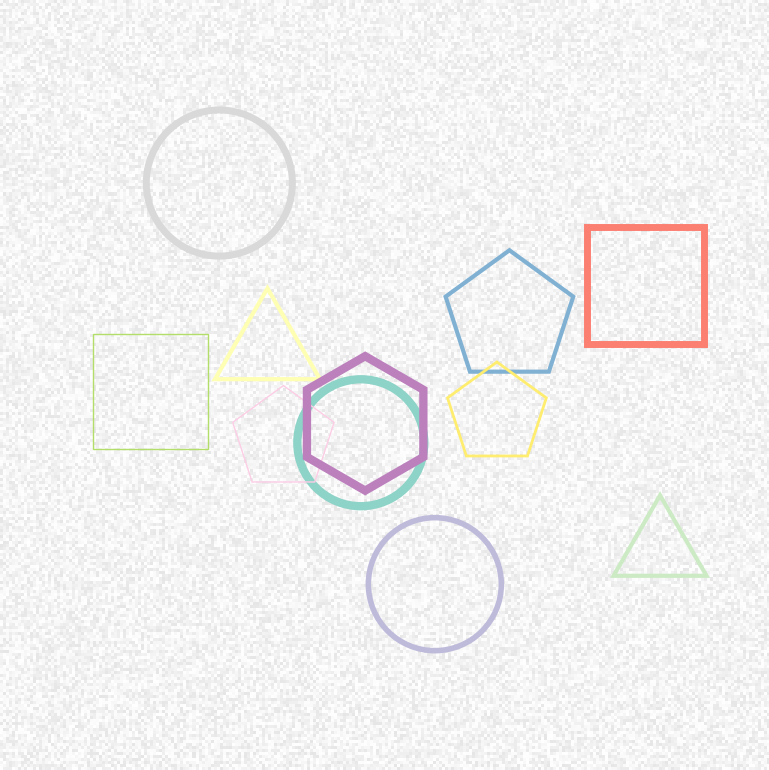[{"shape": "circle", "thickness": 3, "radius": 0.41, "center": [0.469, 0.425]}, {"shape": "triangle", "thickness": 1.5, "radius": 0.39, "center": [0.347, 0.547]}, {"shape": "circle", "thickness": 2, "radius": 0.43, "center": [0.565, 0.241]}, {"shape": "square", "thickness": 2.5, "radius": 0.38, "center": [0.838, 0.629]}, {"shape": "pentagon", "thickness": 1.5, "radius": 0.44, "center": [0.662, 0.588]}, {"shape": "square", "thickness": 0.5, "radius": 0.37, "center": [0.195, 0.492]}, {"shape": "pentagon", "thickness": 0.5, "radius": 0.35, "center": [0.368, 0.43]}, {"shape": "circle", "thickness": 2.5, "radius": 0.47, "center": [0.285, 0.762]}, {"shape": "hexagon", "thickness": 3, "radius": 0.44, "center": [0.474, 0.45]}, {"shape": "triangle", "thickness": 1.5, "radius": 0.35, "center": [0.857, 0.287]}, {"shape": "pentagon", "thickness": 1, "radius": 0.34, "center": [0.645, 0.462]}]